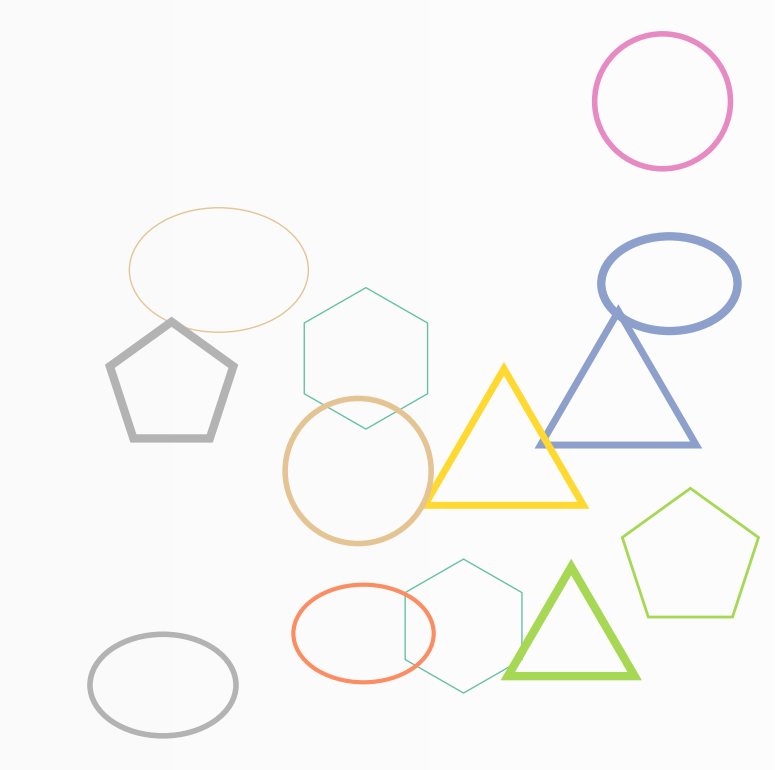[{"shape": "hexagon", "thickness": 0.5, "radius": 0.46, "center": [0.472, 0.535]}, {"shape": "hexagon", "thickness": 0.5, "radius": 0.43, "center": [0.598, 0.187]}, {"shape": "oval", "thickness": 1.5, "radius": 0.45, "center": [0.469, 0.177]}, {"shape": "oval", "thickness": 3, "radius": 0.44, "center": [0.864, 0.632]}, {"shape": "triangle", "thickness": 2.5, "radius": 0.58, "center": [0.798, 0.48]}, {"shape": "circle", "thickness": 2, "radius": 0.44, "center": [0.855, 0.868]}, {"shape": "triangle", "thickness": 3, "radius": 0.47, "center": [0.737, 0.169]}, {"shape": "pentagon", "thickness": 1, "radius": 0.46, "center": [0.891, 0.273]}, {"shape": "triangle", "thickness": 2.5, "radius": 0.59, "center": [0.65, 0.403]}, {"shape": "oval", "thickness": 0.5, "radius": 0.58, "center": [0.282, 0.649]}, {"shape": "circle", "thickness": 2, "radius": 0.47, "center": [0.462, 0.388]}, {"shape": "pentagon", "thickness": 3, "radius": 0.42, "center": [0.221, 0.498]}, {"shape": "oval", "thickness": 2, "radius": 0.47, "center": [0.21, 0.11]}]